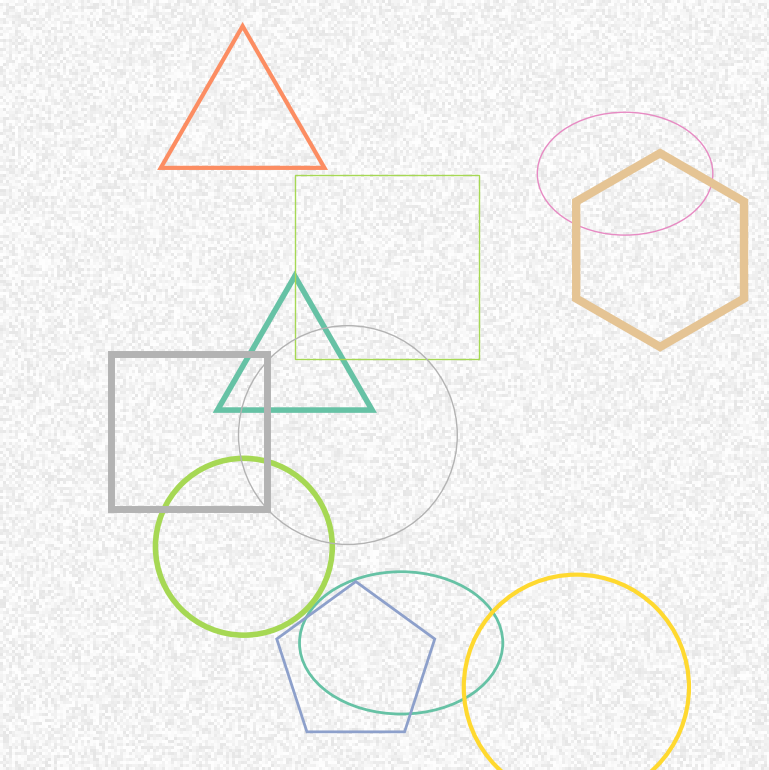[{"shape": "oval", "thickness": 1, "radius": 0.66, "center": [0.521, 0.165]}, {"shape": "triangle", "thickness": 2, "radius": 0.58, "center": [0.383, 0.525]}, {"shape": "triangle", "thickness": 1.5, "radius": 0.61, "center": [0.315, 0.843]}, {"shape": "pentagon", "thickness": 1, "radius": 0.54, "center": [0.462, 0.137]}, {"shape": "oval", "thickness": 0.5, "radius": 0.57, "center": [0.812, 0.774]}, {"shape": "square", "thickness": 0.5, "radius": 0.6, "center": [0.502, 0.653]}, {"shape": "circle", "thickness": 2, "radius": 0.57, "center": [0.317, 0.29]}, {"shape": "circle", "thickness": 1.5, "radius": 0.73, "center": [0.749, 0.107]}, {"shape": "hexagon", "thickness": 3, "radius": 0.63, "center": [0.857, 0.675]}, {"shape": "circle", "thickness": 0.5, "radius": 0.71, "center": [0.452, 0.435]}, {"shape": "square", "thickness": 2.5, "radius": 0.51, "center": [0.245, 0.44]}]